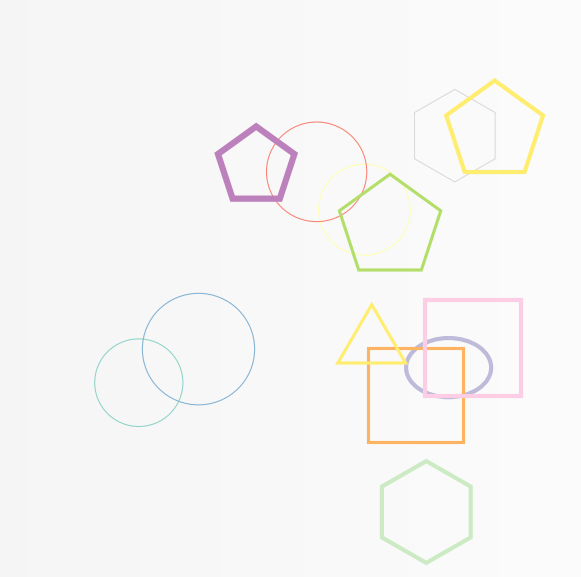[{"shape": "circle", "thickness": 0.5, "radius": 0.38, "center": [0.239, 0.336]}, {"shape": "circle", "thickness": 0.5, "radius": 0.39, "center": [0.627, 0.636]}, {"shape": "oval", "thickness": 2, "radius": 0.37, "center": [0.772, 0.363]}, {"shape": "circle", "thickness": 0.5, "radius": 0.43, "center": [0.545, 0.702]}, {"shape": "circle", "thickness": 0.5, "radius": 0.48, "center": [0.342, 0.395]}, {"shape": "square", "thickness": 1.5, "radius": 0.41, "center": [0.715, 0.316]}, {"shape": "pentagon", "thickness": 1.5, "radius": 0.46, "center": [0.671, 0.606]}, {"shape": "square", "thickness": 2, "radius": 0.41, "center": [0.814, 0.397]}, {"shape": "hexagon", "thickness": 0.5, "radius": 0.4, "center": [0.783, 0.764]}, {"shape": "pentagon", "thickness": 3, "radius": 0.35, "center": [0.441, 0.711]}, {"shape": "hexagon", "thickness": 2, "radius": 0.44, "center": [0.733, 0.113]}, {"shape": "pentagon", "thickness": 2, "radius": 0.44, "center": [0.851, 0.772]}, {"shape": "triangle", "thickness": 1.5, "radius": 0.34, "center": [0.64, 0.404]}]